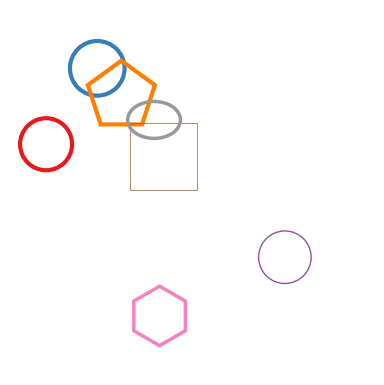[{"shape": "circle", "thickness": 3, "radius": 0.34, "center": [0.12, 0.625]}, {"shape": "circle", "thickness": 3, "radius": 0.35, "center": [0.253, 0.823]}, {"shape": "circle", "thickness": 1, "radius": 0.34, "center": [0.74, 0.332]}, {"shape": "pentagon", "thickness": 3, "radius": 0.46, "center": [0.315, 0.751]}, {"shape": "square", "thickness": 0.5, "radius": 0.44, "center": [0.425, 0.593]}, {"shape": "hexagon", "thickness": 2.5, "radius": 0.39, "center": [0.414, 0.179]}, {"shape": "oval", "thickness": 2.5, "radius": 0.34, "center": [0.4, 0.689]}]